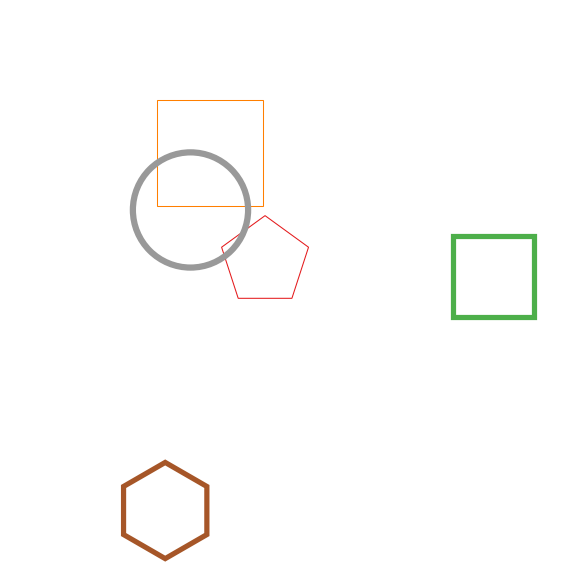[{"shape": "pentagon", "thickness": 0.5, "radius": 0.4, "center": [0.459, 0.547]}, {"shape": "square", "thickness": 2.5, "radius": 0.35, "center": [0.854, 0.521]}, {"shape": "square", "thickness": 0.5, "radius": 0.46, "center": [0.364, 0.734]}, {"shape": "hexagon", "thickness": 2.5, "radius": 0.42, "center": [0.286, 0.115]}, {"shape": "circle", "thickness": 3, "radius": 0.5, "center": [0.33, 0.636]}]